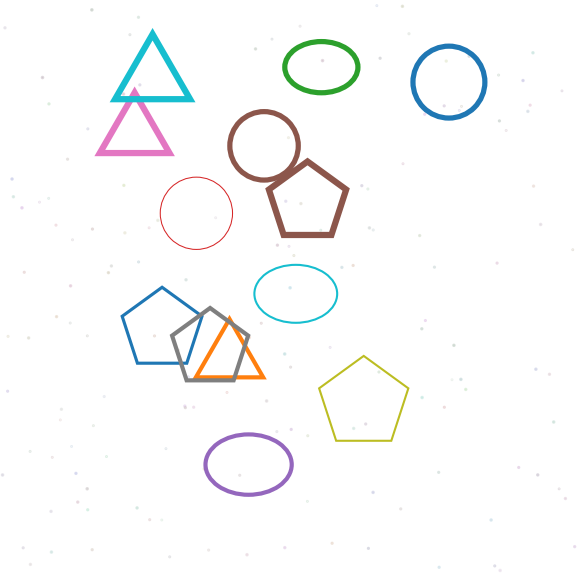[{"shape": "pentagon", "thickness": 1.5, "radius": 0.36, "center": [0.281, 0.429]}, {"shape": "circle", "thickness": 2.5, "radius": 0.31, "center": [0.777, 0.857]}, {"shape": "triangle", "thickness": 2, "radius": 0.34, "center": [0.397, 0.379]}, {"shape": "oval", "thickness": 2.5, "radius": 0.32, "center": [0.556, 0.883]}, {"shape": "circle", "thickness": 0.5, "radius": 0.31, "center": [0.34, 0.63]}, {"shape": "oval", "thickness": 2, "radius": 0.37, "center": [0.43, 0.195]}, {"shape": "circle", "thickness": 2.5, "radius": 0.3, "center": [0.457, 0.747]}, {"shape": "pentagon", "thickness": 3, "radius": 0.35, "center": [0.533, 0.649]}, {"shape": "triangle", "thickness": 3, "radius": 0.35, "center": [0.233, 0.769]}, {"shape": "pentagon", "thickness": 2, "radius": 0.35, "center": [0.364, 0.397]}, {"shape": "pentagon", "thickness": 1, "radius": 0.41, "center": [0.63, 0.302]}, {"shape": "oval", "thickness": 1, "radius": 0.36, "center": [0.512, 0.49]}, {"shape": "triangle", "thickness": 3, "radius": 0.37, "center": [0.264, 0.865]}]